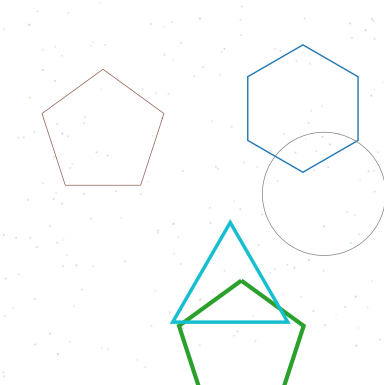[{"shape": "hexagon", "thickness": 1, "radius": 0.83, "center": [0.787, 0.718]}, {"shape": "pentagon", "thickness": 3, "radius": 0.85, "center": [0.627, 0.101]}, {"shape": "pentagon", "thickness": 0.5, "radius": 0.83, "center": [0.267, 0.654]}, {"shape": "circle", "thickness": 0.5, "radius": 0.8, "center": [0.842, 0.496]}, {"shape": "triangle", "thickness": 2.5, "radius": 0.86, "center": [0.598, 0.25]}]